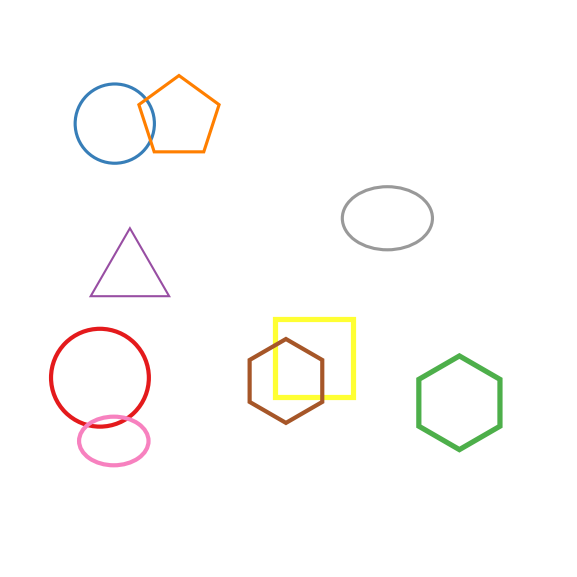[{"shape": "circle", "thickness": 2, "radius": 0.42, "center": [0.173, 0.345]}, {"shape": "circle", "thickness": 1.5, "radius": 0.34, "center": [0.199, 0.785]}, {"shape": "hexagon", "thickness": 2.5, "radius": 0.41, "center": [0.796, 0.302]}, {"shape": "triangle", "thickness": 1, "radius": 0.39, "center": [0.225, 0.525]}, {"shape": "pentagon", "thickness": 1.5, "radius": 0.37, "center": [0.31, 0.795]}, {"shape": "square", "thickness": 2.5, "radius": 0.34, "center": [0.544, 0.379]}, {"shape": "hexagon", "thickness": 2, "radius": 0.36, "center": [0.495, 0.339]}, {"shape": "oval", "thickness": 2, "radius": 0.3, "center": [0.197, 0.236]}, {"shape": "oval", "thickness": 1.5, "radius": 0.39, "center": [0.671, 0.621]}]